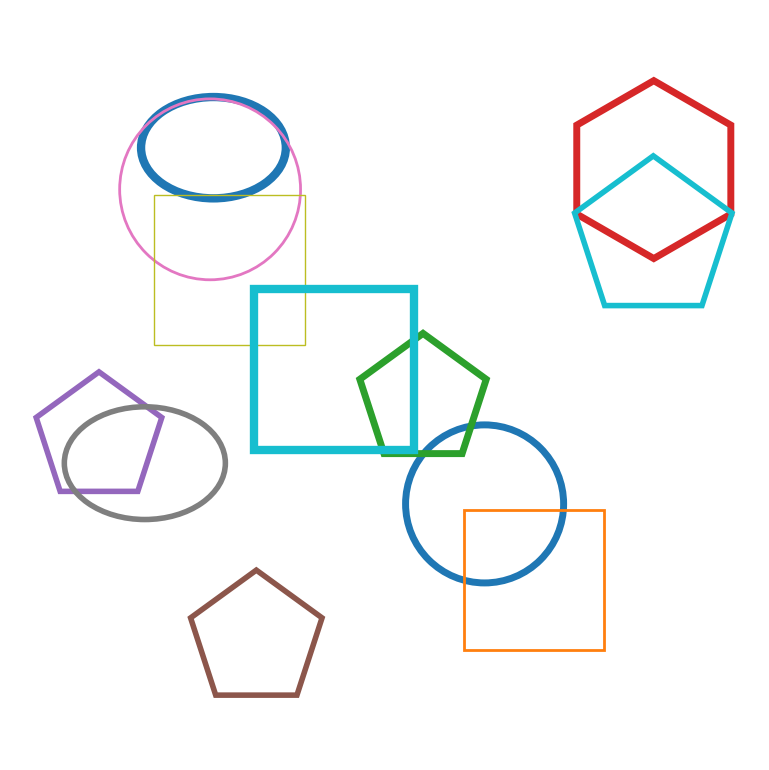[{"shape": "oval", "thickness": 3, "radius": 0.47, "center": [0.277, 0.808]}, {"shape": "circle", "thickness": 2.5, "radius": 0.51, "center": [0.629, 0.346]}, {"shape": "square", "thickness": 1, "radius": 0.45, "center": [0.694, 0.247]}, {"shape": "pentagon", "thickness": 2.5, "radius": 0.43, "center": [0.549, 0.481]}, {"shape": "hexagon", "thickness": 2.5, "radius": 0.58, "center": [0.849, 0.78]}, {"shape": "pentagon", "thickness": 2, "radius": 0.43, "center": [0.129, 0.431]}, {"shape": "pentagon", "thickness": 2, "radius": 0.45, "center": [0.333, 0.17]}, {"shape": "circle", "thickness": 1, "radius": 0.59, "center": [0.273, 0.754]}, {"shape": "oval", "thickness": 2, "radius": 0.52, "center": [0.188, 0.398]}, {"shape": "square", "thickness": 0.5, "radius": 0.49, "center": [0.298, 0.649]}, {"shape": "pentagon", "thickness": 2, "radius": 0.54, "center": [0.848, 0.69]}, {"shape": "square", "thickness": 3, "radius": 0.52, "center": [0.434, 0.52]}]